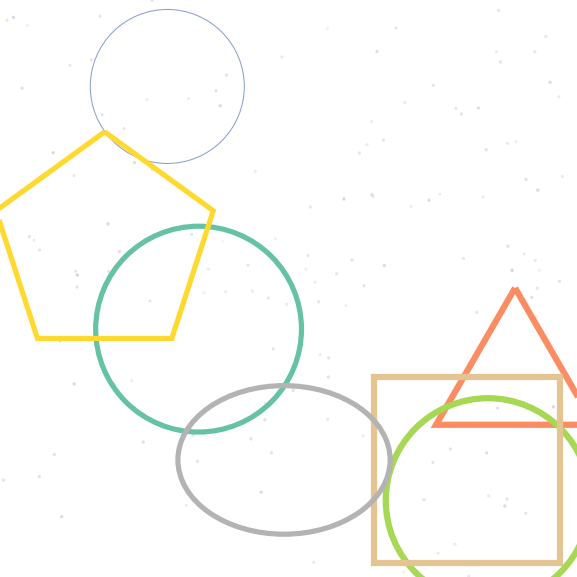[{"shape": "circle", "thickness": 2.5, "radius": 0.89, "center": [0.344, 0.429]}, {"shape": "triangle", "thickness": 3, "radius": 0.79, "center": [0.892, 0.343]}, {"shape": "circle", "thickness": 0.5, "radius": 0.67, "center": [0.29, 0.849]}, {"shape": "circle", "thickness": 3, "radius": 0.88, "center": [0.845, 0.133]}, {"shape": "pentagon", "thickness": 2.5, "radius": 0.99, "center": [0.181, 0.573]}, {"shape": "square", "thickness": 3, "radius": 0.81, "center": [0.809, 0.186]}, {"shape": "oval", "thickness": 2.5, "radius": 0.92, "center": [0.492, 0.203]}]